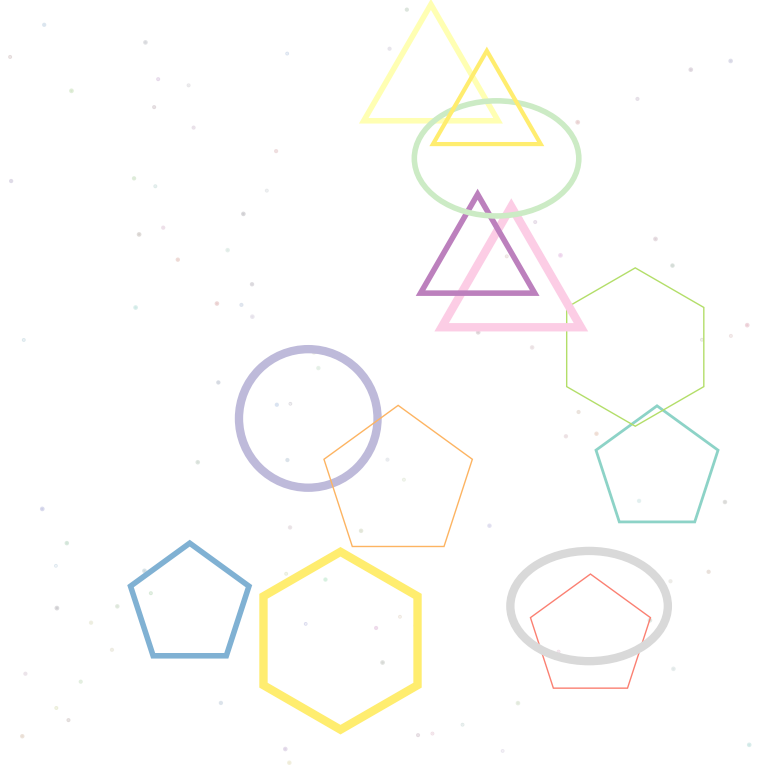[{"shape": "pentagon", "thickness": 1, "radius": 0.42, "center": [0.853, 0.39]}, {"shape": "triangle", "thickness": 2, "radius": 0.5, "center": [0.56, 0.894]}, {"shape": "circle", "thickness": 3, "radius": 0.45, "center": [0.4, 0.457]}, {"shape": "pentagon", "thickness": 0.5, "radius": 0.41, "center": [0.767, 0.173]}, {"shape": "pentagon", "thickness": 2, "radius": 0.4, "center": [0.246, 0.214]}, {"shape": "pentagon", "thickness": 0.5, "radius": 0.51, "center": [0.517, 0.372]}, {"shape": "hexagon", "thickness": 0.5, "radius": 0.51, "center": [0.825, 0.549]}, {"shape": "triangle", "thickness": 3, "radius": 0.52, "center": [0.664, 0.627]}, {"shape": "oval", "thickness": 3, "radius": 0.51, "center": [0.765, 0.213]}, {"shape": "triangle", "thickness": 2, "radius": 0.43, "center": [0.62, 0.662]}, {"shape": "oval", "thickness": 2, "radius": 0.53, "center": [0.645, 0.794]}, {"shape": "triangle", "thickness": 1.5, "radius": 0.4, "center": [0.632, 0.853]}, {"shape": "hexagon", "thickness": 3, "radius": 0.58, "center": [0.442, 0.168]}]